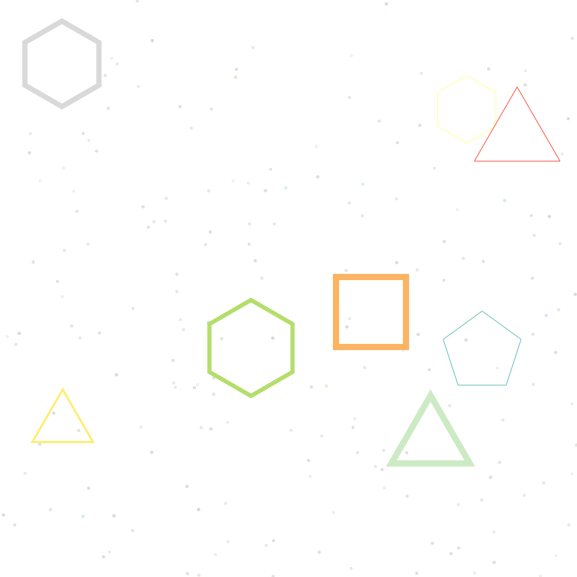[{"shape": "pentagon", "thickness": 0.5, "radius": 0.35, "center": [0.835, 0.39]}, {"shape": "hexagon", "thickness": 0.5, "radius": 0.29, "center": [0.808, 0.81]}, {"shape": "triangle", "thickness": 0.5, "radius": 0.43, "center": [0.896, 0.763]}, {"shape": "square", "thickness": 3, "radius": 0.3, "center": [0.643, 0.459]}, {"shape": "hexagon", "thickness": 2, "radius": 0.42, "center": [0.435, 0.397]}, {"shape": "hexagon", "thickness": 2.5, "radius": 0.37, "center": [0.107, 0.889]}, {"shape": "triangle", "thickness": 3, "radius": 0.39, "center": [0.746, 0.236]}, {"shape": "triangle", "thickness": 1, "radius": 0.3, "center": [0.109, 0.264]}]